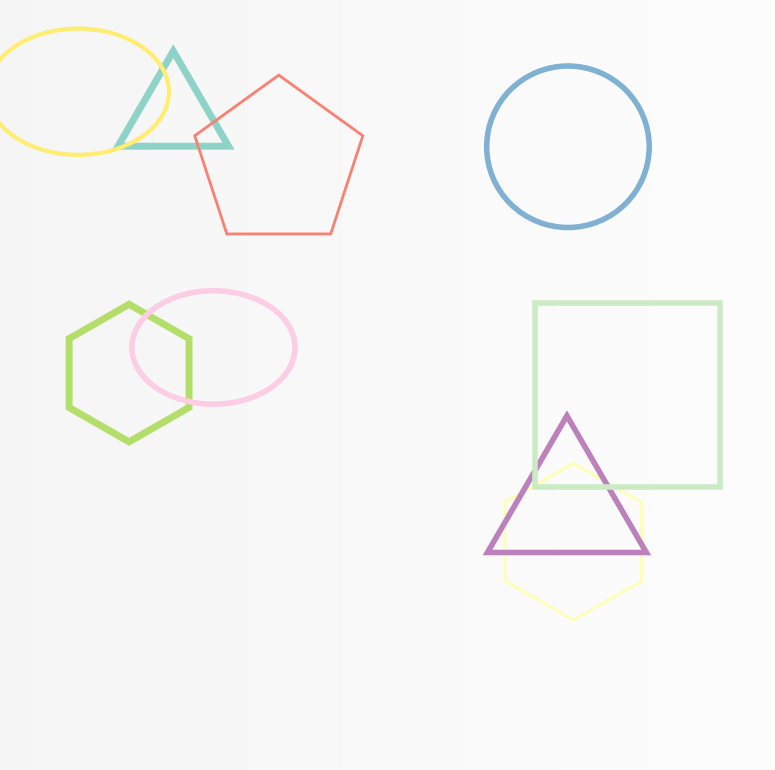[{"shape": "triangle", "thickness": 2.5, "radius": 0.41, "center": [0.224, 0.851]}, {"shape": "hexagon", "thickness": 1, "radius": 0.51, "center": [0.74, 0.297]}, {"shape": "pentagon", "thickness": 1, "radius": 0.57, "center": [0.36, 0.788]}, {"shape": "circle", "thickness": 2, "radius": 0.52, "center": [0.733, 0.809]}, {"shape": "hexagon", "thickness": 2.5, "radius": 0.45, "center": [0.167, 0.515]}, {"shape": "oval", "thickness": 2, "radius": 0.53, "center": [0.275, 0.549]}, {"shape": "triangle", "thickness": 2, "radius": 0.59, "center": [0.731, 0.342]}, {"shape": "square", "thickness": 2, "radius": 0.6, "center": [0.81, 0.487]}, {"shape": "oval", "thickness": 1.5, "radius": 0.59, "center": [0.101, 0.881]}]